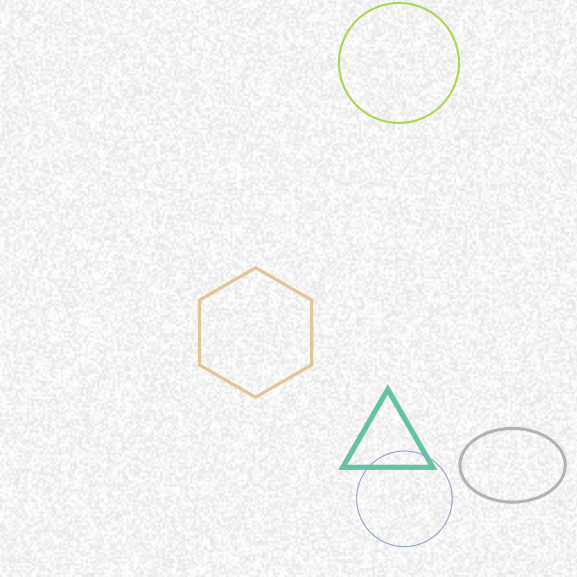[{"shape": "triangle", "thickness": 2.5, "radius": 0.45, "center": [0.672, 0.235]}, {"shape": "circle", "thickness": 0.5, "radius": 0.41, "center": [0.7, 0.135]}, {"shape": "circle", "thickness": 1, "radius": 0.52, "center": [0.691, 0.89]}, {"shape": "hexagon", "thickness": 1.5, "radius": 0.56, "center": [0.443, 0.423]}, {"shape": "oval", "thickness": 1.5, "radius": 0.46, "center": [0.888, 0.193]}]